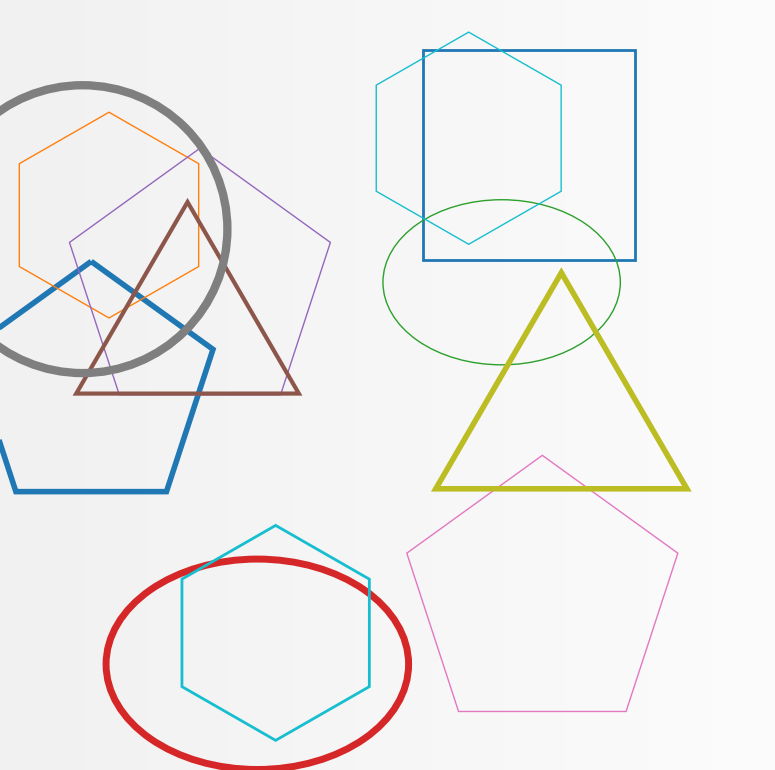[{"shape": "pentagon", "thickness": 2, "radius": 0.83, "center": [0.118, 0.495]}, {"shape": "square", "thickness": 1, "radius": 0.68, "center": [0.683, 0.798]}, {"shape": "hexagon", "thickness": 0.5, "radius": 0.67, "center": [0.141, 0.721]}, {"shape": "oval", "thickness": 0.5, "radius": 0.77, "center": [0.647, 0.633]}, {"shape": "oval", "thickness": 2.5, "radius": 0.98, "center": [0.332, 0.137]}, {"shape": "pentagon", "thickness": 0.5, "radius": 0.88, "center": [0.258, 0.63]}, {"shape": "triangle", "thickness": 1.5, "radius": 0.83, "center": [0.242, 0.572]}, {"shape": "pentagon", "thickness": 0.5, "radius": 0.92, "center": [0.7, 0.225]}, {"shape": "circle", "thickness": 3, "radius": 0.93, "center": [0.106, 0.702]}, {"shape": "triangle", "thickness": 2, "radius": 0.94, "center": [0.724, 0.459]}, {"shape": "hexagon", "thickness": 0.5, "radius": 0.69, "center": [0.605, 0.821]}, {"shape": "hexagon", "thickness": 1, "radius": 0.7, "center": [0.356, 0.178]}]